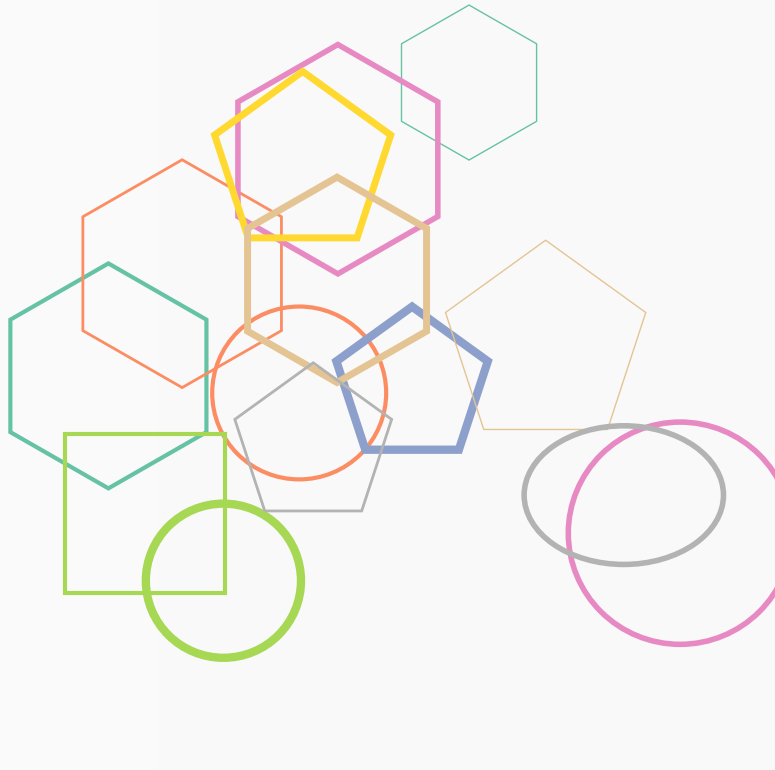[{"shape": "hexagon", "thickness": 0.5, "radius": 0.5, "center": [0.605, 0.893]}, {"shape": "hexagon", "thickness": 1.5, "radius": 0.73, "center": [0.14, 0.512]}, {"shape": "hexagon", "thickness": 1, "radius": 0.74, "center": [0.235, 0.645]}, {"shape": "circle", "thickness": 1.5, "radius": 0.56, "center": [0.386, 0.49]}, {"shape": "pentagon", "thickness": 3, "radius": 0.51, "center": [0.532, 0.499]}, {"shape": "circle", "thickness": 2, "radius": 0.72, "center": [0.878, 0.308]}, {"shape": "hexagon", "thickness": 2, "radius": 0.74, "center": [0.436, 0.793]}, {"shape": "square", "thickness": 1.5, "radius": 0.52, "center": [0.187, 0.333]}, {"shape": "circle", "thickness": 3, "radius": 0.5, "center": [0.288, 0.246]}, {"shape": "pentagon", "thickness": 2.5, "radius": 0.6, "center": [0.391, 0.788]}, {"shape": "hexagon", "thickness": 2.5, "radius": 0.67, "center": [0.435, 0.637]}, {"shape": "pentagon", "thickness": 0.5, "radius": 0.68, "center": [0.704, 0.552]}, {"shape": "pentagon", "thickness": 1, "radius": 0.53, "center": [0.404, 0.422]}, {"shape": "oval", "thickness": 2, "radius": 0.64, "center": [0.805, 0.357]}]